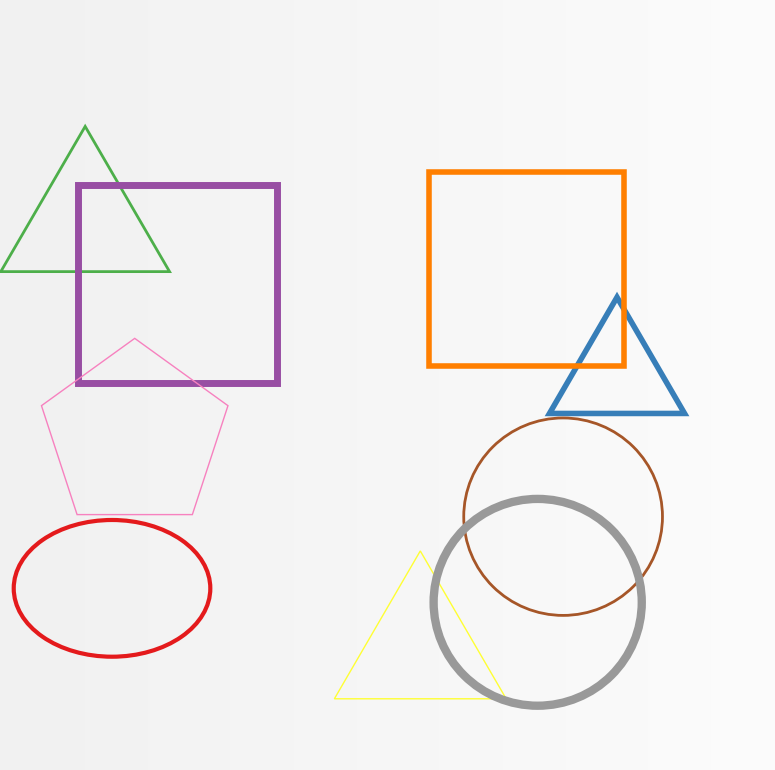[{"shape": "oval", "thickness": 1.5, "radius": 0.63, "center": [0.145, 0.236]}, {"shape": "triangle", "thickness": 2, "radius": 0.5, "center": [0.796, 0.513]}, {"shape": "triangle", "thickness": 1, "radius": 0.63, "center": [0.11, 0.71]}, {"shape": "square", "thickness": 2.5, "radius": 0.64, "center": [0.229, 0.631]}, {"shape": "square", "thickness": 2, "radius": 0.63, "center": [0.68, 0.65]}, {"shape": "triangle", "thickness": 0.5, "radius": 0.64, "center": [0.542, 0.156]}, {"shape": "circle", "thickness": 1, "radius": 0.64, "center": [0.727, 0.329]}, {"shape": "pentagon", "thickness": 0.5, "radius": 0.63, "center": [0.174, 0.434]}, {"shape": "circle", "thickness": 3, "radius": 0.67, "center": [0.694, 0.218]}]